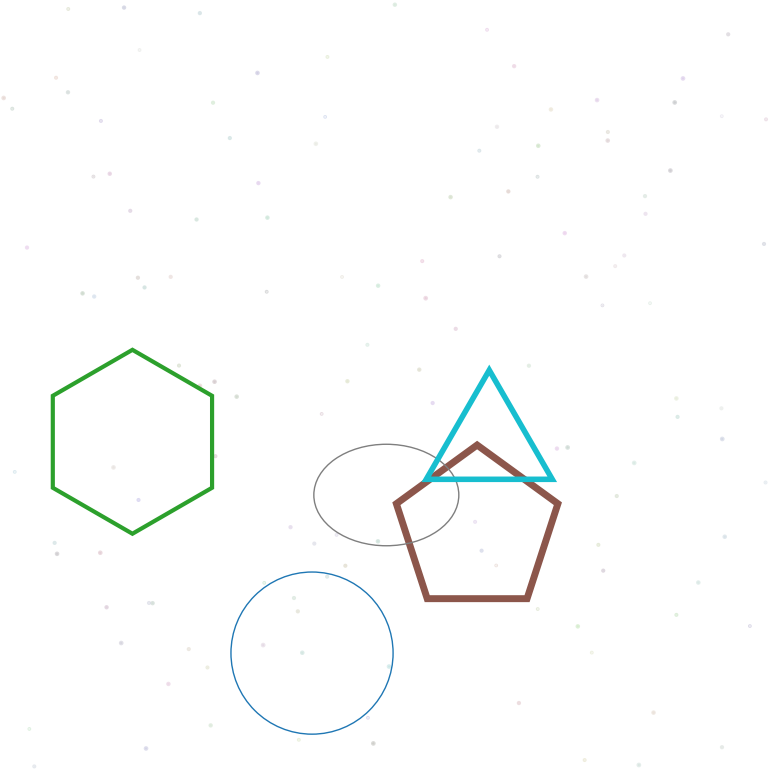[{"shape": "circle", "thickness": 0.5, "radius": 0.53, "center": [0.405, 0.152]}, {"shape": "hexagon", "thickness": 1.5, "radius": 0.6, "center": [0.172, 0.426]}, {"shape": "pentagon", "thickness": 2.5, "radius": 0.55, "center": [0.62, 0.312]}, {"shape": "oval", "thickness": 0.5, "radius": 0.47, "center": [0.502, 0.357]}, {"shape": "triangle", "thickness": 2, "radius": 0.47, "center": [0.635, 0.425]}]